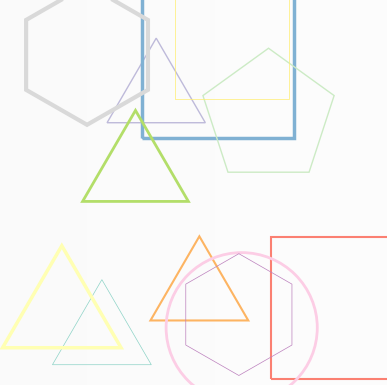[{"shape": "triangle", "thickness": 0.5, "radius": 0.74, "center": [0.263, 0.126]}, {"shape": "triangle", "thickness": 2.5, "radius": 0.88, "center": [0.16, 0.185]}, {"shape": "triangle", "thickness": 1, "radius": 0.73, "center": [0.403, 0.754]}, {"shape": "square", "thickness": 1.5, "radius": 0.92, "center": [0.885, 0.2]}, {"shape": "square", "thickness": 2.5, "radius": 0.98, "center": [0.562, 0.838]}, {"shape": "triangle", "thickness": 1.5, "radius": 0.73, "center": [0.514, 0.24]}, {"shape": "triangle", "thickness": 2, "radius": 0.79, "center": [0.35, 0.556]}, {"shape": "circle", "thickness": 2, "radius": 0.98, "center": [0.624, 0.149]}, {"shape": "hexagon", "thickness": 3, "radius": 0.91, "center": [0.225, 0.857]}, {"shape": "hexagon", "thickness": 0.5, "radius": 0.79, "center": [0.616, 0.183]}, {"shape": "pentagon", "thickness": 1, "radius": 0.89, "center": [0.693, 0.697]}, {"shape": "square", "thickness": 0.5, "radius": 0.73, "center": [0.598, 0.888]}]